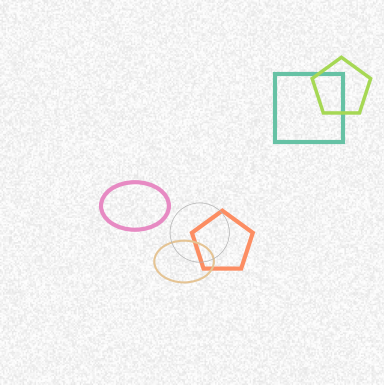[{"shape": "square", "thickness": 3, "radius": 0.44, "center": [0.802, 0.72]}, {"shape": "pentagon", "thickness": 3, "radius": 0.42, "center": [0.578, 0.37]}, {"shape": "oval", "thickness": 3, "radius": 0.44, "center": [0.351, 0.465]}, {"shape": "pentagon", "thickness": 2.5, "radius": 0.4, "center": [0.887, 0.771]}, {"shape": "oval", "thickness": 1.5, "radius": 0.39, "center": [0.478, 0.321]}, {"shape": "circle", "thickness": 0.5, "radius": 0.39, "center": [0.519, 0.396]}]